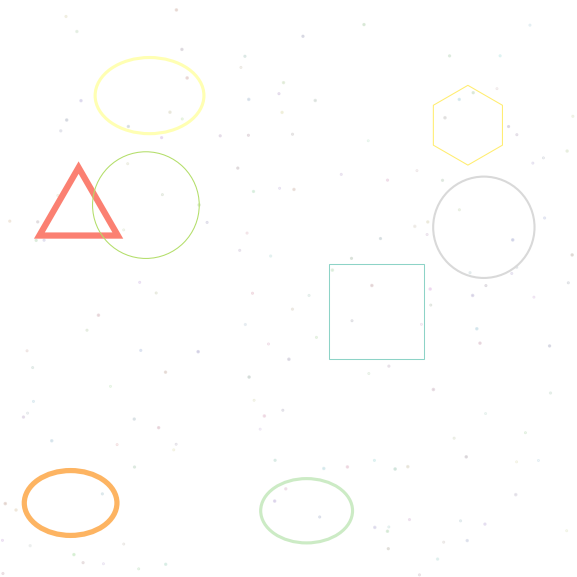[{"shape": "square", "thickness": 0.5, "radius": 0.41, "center": [0.652, 0.459]}, {"shape": "oval", "thickness": 1.5, "radius": 0.47, "center": [0.259, 0.834]}, {"shape": "triangle", "thickness": 3, "radius": 0.39, "center": [0.136, 0.63]}, {"shape": "oval", "thickness": 2.5, "radius": 0.4, "center": [0.122, 0.128]}, {"shape": "circle", "thickness": 0.5, "radius": 0.46, "center": [0.253, 0.644]}, {"shape": "circle", "thickness": 1, "radius": 0.44, "center": [0.838, 0.606]}, {"shape": "oval", "thickness": 1.5, "radius": 0.4, "center": [0.531, 0.115]}, {"shape": "hexagon", "thickness": 0.5, "radius": 0.35, "center": [0.81, 0.782]}]